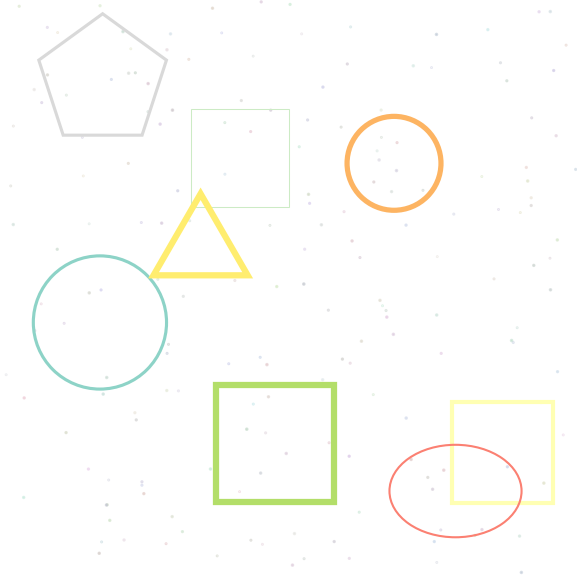[{"shape": "circle", "thickness": 1.5, "radius": 0.58, "center": [0.173, 0.441]}, {"shape": "square", "thickness": 2, "radius": 0.44, "center": [0.87, 0.216]}, {"shape": "oval", "thickness": 1, "radius": 0.57, "center": [0.789, 0.149]}, {"shape": "circle", "thickness": 2.5, "radius": 0.41, "center": [0.682, 0.716]}, {"shape": "square", "thickness": 3, "radius": 0.51, "center": [0.476, 0.231]}, {"shape": "pentagon", "thickness": 1.5, "radius": 0.58, "center": [0.178, 0.859]}, {"shape": "square", "thickness": 0.5, "radius": 0.42, "center": [0.416, 0.726]}, {"shape": "triangle", "thickness": 3, "radius": 0.47, "center": [0.347, 0.569]}]